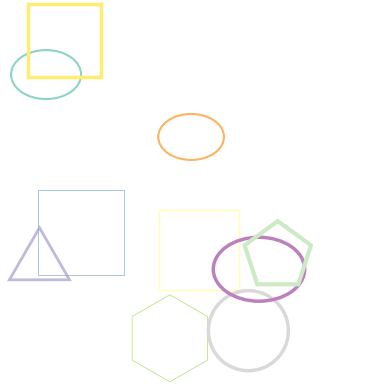[{"shape": "oval", "thickness": 1.5, "radius": 0.45, "center": [0.12, 0.806]}, {"shape": "square", "thickness": 1, "radius": 0.52, "center": [0.516, 0.35]}, {"shape": "triangle", "thickness": 2, "radius": 0.45, "center": [0.103, 0.318]}, {"shape": "square", "thickness": 0.5, "radius": 0.56, "center": [0.21, 0.396]}, {"shape": "oval", "thickness": 1.5, "radius": 0.43, "center": [0.496, 0.644]}, {"shape": "hexagon", "thickness": 0.5, "radius": 0.57, "center": [0.441, 0.121]}, {"shape": "circle", "thickness": 2.5, "radius": 0.52, "center": [0.645, 0.141]}, {"shape": "oval", "thickness": 2.5, "radius": 0.59, "center": [0.673, 0.301]}, {"shape": "pentagon", "thickness": 3, "radius": 0.45, "center": [0.721, 0.335]}, {"shape": "square", "thickness": 2.5, "radius": 0.47, "center": [0.169, 0.894]}]